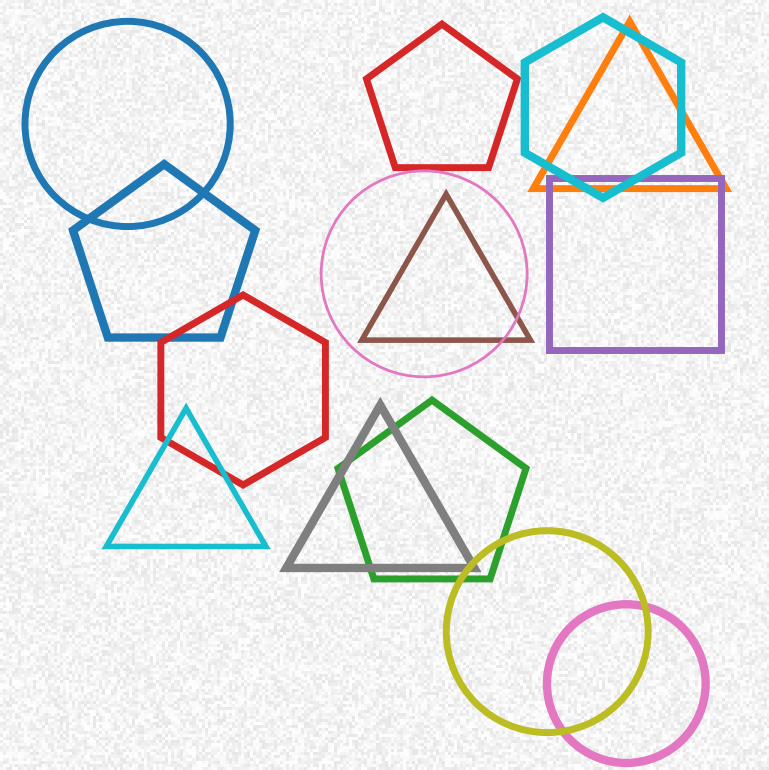[{"shape": "circle", "thickness": 2.5, "radius": 0.67, "center": [0.166, 0.839]}, {"shape": "pentagon", "thickness": 3, "radius": 0.62, "center": [0.213, 0.662]}, {"shape": "triangle", "thickness": 2.5, "radius": 0.72, "center": [0.818, 0.827]}, {"shape": "pentagon", "thickness": 2.5, "radius": 0.64, "center": [0.561, 0.352]}, {"shape": "hexagon", "thickness": 2.5, "radius": 0.62, "center": [0.316, 0.494]}, {"shape": "pentagon", "thickness": 2.5, "radius": 0.52, "center": [0.574, 0.866]}, {"shape": "square", "thickness": 2.5, "radius": 0.56, "center": [0.825, 0.657]}, {"shape": "triangle", "thickness": 2, "radius": 0.63, "center": [0.579, 0.621]}, {"shape": "circle", "thickness": 3, "radius": 0.52, "center": [0.813, 0.112]}, {"shape": "circle", "thickness": 1, "radius": 0.67, "center": [0.551, 0.644]}, {"shape": "triangle", "thickness": 3, "radius": 0.71, "center": [0.494, 0.333]}, {"shape": "circle", "thickness": 2.5, "radius": 0.66, "center": [0.711, 0.18]}, {"shape": "hexagon", "thickness": 3, "radius": 0.59, "center": [0.783, 0.86]}, {"shape": "triangle", "thickness": 2, "radius": 0.6, "center": [0.242, 0.35]}]